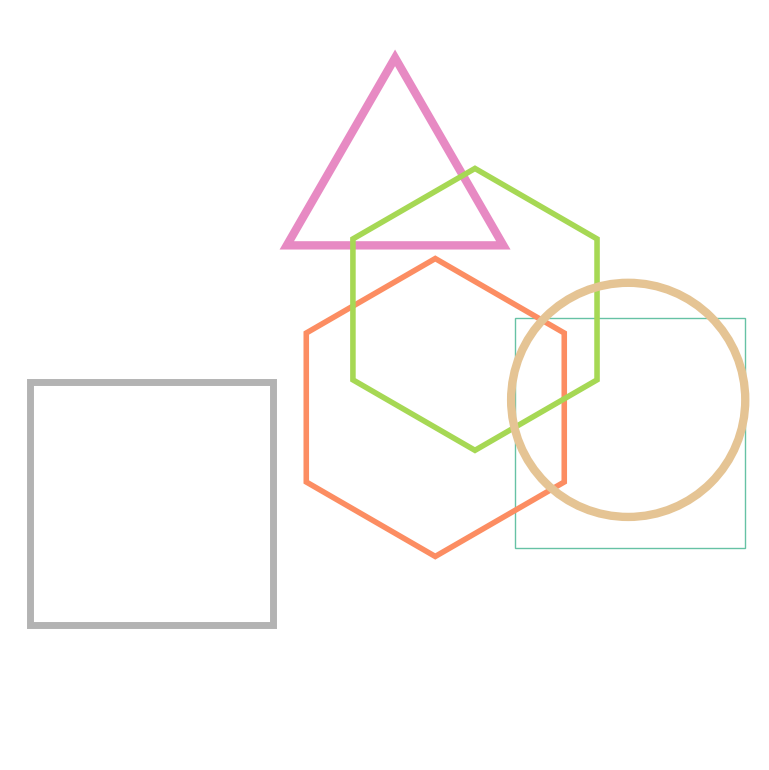[{"shape": "square", "thickness": 0.5, "radius": 0.75, "center": [0.818, 0.438]}, {"shape": "hexagon", "thickness": 2, "radius": 0.97, "center": [0.565, 0.471]}, {"shape": "triangle", "thickness": 3, "radius": 0.81, "center": [0.513, 0.763]}, {"shape": "hexagon", "thickness": 2, "radius": 0.92, "center": [0.617, 0.598]}, {"shape": "circle", "thickness": 3, "radius": 0.76, "center": [0.816, 0.481]}, {"shape": "square", "thickness": 2.5, "radius": 0.79, "center": [0.196, 0.346]}]